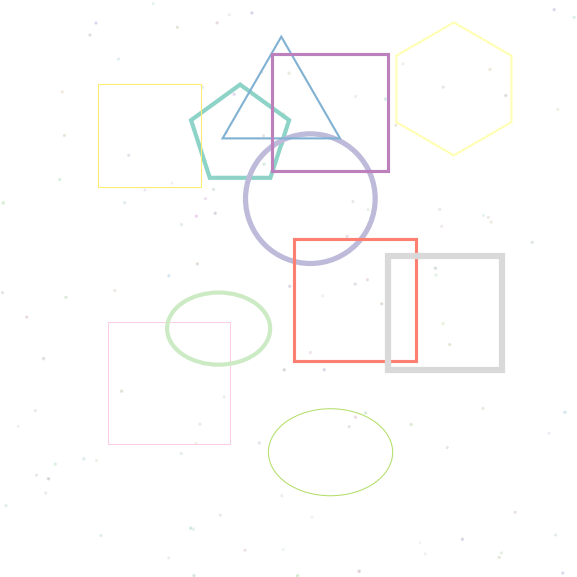[{"shape": "pentagon", "thickness": 2, "radius": 0.45, "center": [0.416, 0.763]}, {"shape": "hexagon", "thickness": 1, "radius": 0.58, "center": [0.786, 0.845]}, {"shape": "circle", "thickness": 2.5, "radius": 0.56, "center": [0.537, 0.655]}, {"shape": "square", "thickness": 1.5, "radius": 0.53, "center": [0.614, 0.48]}, {"shape": "triangle", "thickness": 1, "radius": 0.59, "center": [0.487, 0.818]}, {"shape": "oval", "thickness": 0.5, "radius": 0.54, "center": [0.572, 0.216]}, {"shape": "square", "thickness": 0.5, "radius": 0.53, "center": [0.292, 0.336]}, {"shape": "square", "thickness": 3, "radius": 0.49, "center": [0.77, 0.458]}, {"shape": "square", "thickness": 1.5, "radius": 0.5, "center": [0.571, 0.805]}, {"shape": "oval", "thickness": 2, "radius": 0.45, "center": [0.379, 0.43]}, {"shape": "square", "thickness": 0.5, "radius": 0.45, "center": [0.258, 0.764]}]